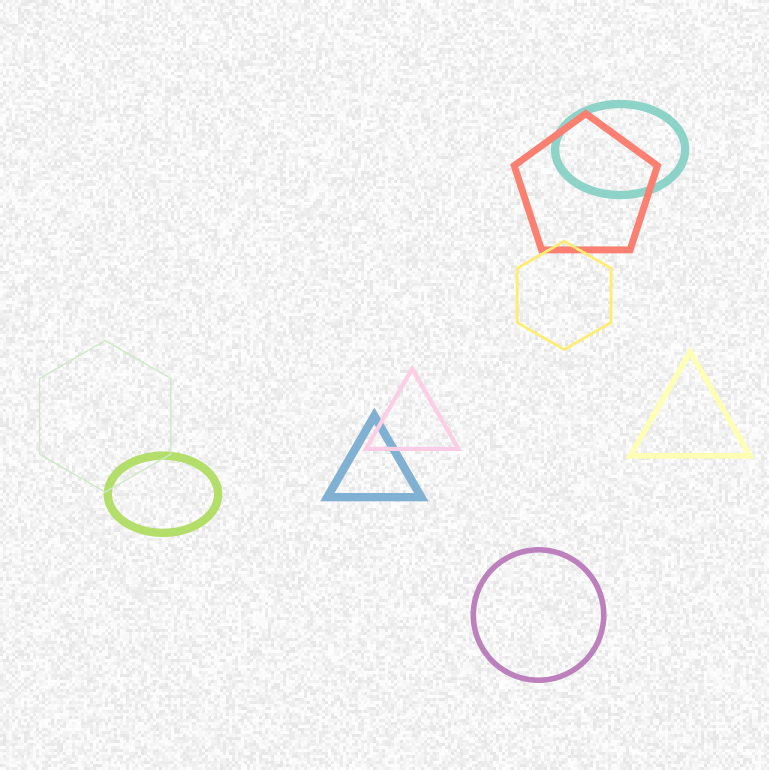[{"shape": "oval", "thickness": 3, "radius": 0.42, "center": [0.805, 0.806]}, {"shape": "triangle", "thickness": 2, "radius": 0.45, "center": [0.896, 0.453]}, {"shape": "pentagon", "thickness": 2.5, "radius": 0.49, "center": [0.761, 0.755]}, {"shape": "triangle", "thickness": 3, "radius": 0.35, "center": [0.486, 0.39]}, {"shape": "oval", "thickness": 3, "radius": 0.36, "center": [0.212, 0.358]}, {"shape": "triangle", "thickness": 1.5, "radius": 0.35, "center": [0.535, 0.452]}, {"shape": "circle", "thickness": 2, "radius": 0.42, "center": [0.699, 0.201]}, {"shape": "hexagon", "thickness": 0.5, "radius": 0.49, "center": [0.137, 0.459]}, {"shape": "hexagon", "thickness": 1, "radius": 0.35, "center": [0.733, 0.616]}]